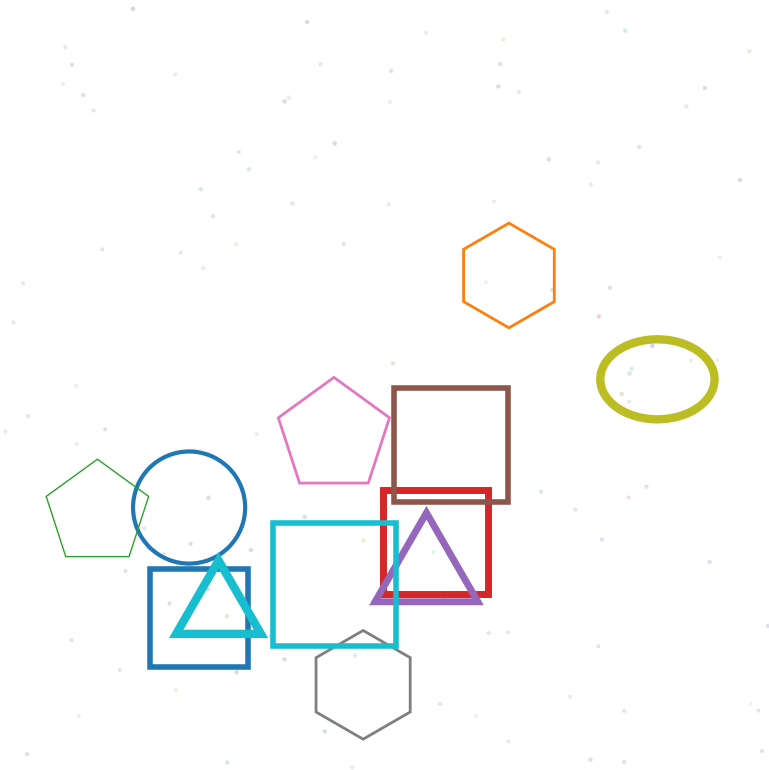[{"shape": "circle", "thickness": 1.5, "radius": 0.36, "center": [0.246, 0.341]}, {"shape": "square", "thickness": 2, "radius": 0.32, "center": [0.258, 0.198]}, {"shape": "hexagon", "thickness": 1, "radius": 0.34, "center": [0.661, 0.642]}, {"shape": "pentagon", "thickness": 0.5, "radius": 0.35, "center": [0.127, 0.334]}, {"shape": "square", "thickness": 2.5, "radius": 0.34, "center": [0.566, 0.296]}, {"shape": "triangle", "thickness": 2.5, "radius": 0.39, "center": [0.554, 0.257]}, {"shape": "square", "thickness": 2, "radius": 0.37, "center": [0.586, 0.422]}, {"shape": "pentagon", "thickness": 1, "radius": 0.38, "center": [0.434, 0.434]}, {"shape": "hexagon", "thickness": 1, "radius": 0.35, "center": [0.472, 0.111]}, {"shape": "oval", "thickness": 3, "radius": 0.37, "center": [0.854, 0.507]}, {"shape": "square", "thickness": 2, "radius": 0.4, "center": [0.435, 0.241]}, {"shape": "triangle", "thickness": 3, "radius": 0.32, "center": [0.284, 0.209]}]